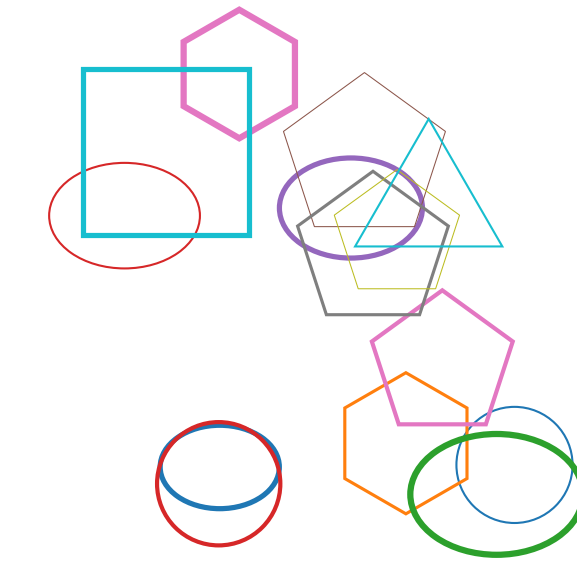[{"shape": "oval", "thickness": 2.5, "radius": 0.52, "center": [0.381, 0.191]}, {"shape": "circle", "thickness": 1, "radius": 0.5, "center": [0.891, 0.194]}, {"shape": "hexagon", "thickness": 1.5, "radius": 0.61, "center": [0.703, 0.232]}, {"shape": "oval", "thickness": 3, "radius": 0.75, "center": [0.86, 0.143]}, {"shape": "circle", "thickness": 2, "radius": 0.53, "center": [0.379, 0.161]}, {"shape": "oval", "thickness": 1, "radius": 0.65, "center": [0.216, 0.626]}, {"shape": "oval", "thickness": 2.5, "radius": 0.62, "center": [0.608, 0.639]}, {"shape": "pentagon", "thickness": 0.5, "radius": 0.74, "center": [0.631, 0.726]}, {"shape": "pentagon", "thickness": 2, "radius": 0.64, "center": [0.766, 0.368]}, {"shape": "hexagon", "thickness": 3, "radius": 0.56, "center": [0.414, 0.871]}, {"shape": "pentagon", "thickness": 1.5, "radius": 0.69, "center": [0.646, 0.565]}, {"shape": "pentagon", "thickness": 0.5, "radius": 0.57, "center": [0.687, 0.591]}, {"shape": "triangle", "thickness": 1, "radius": 0.74, "center": [0.742, 0.646]}, {"shape": "square", "thickness": 2.5, "radius": 0.72, "center": [0.287, 0.736]}]